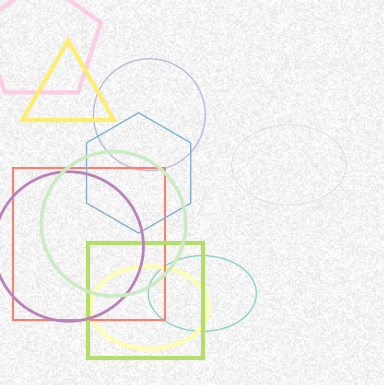[{"shape": "oval", "thickness": 1, "radius": 0.7, "center": [0.525, 0.238]}, {"shape": "oval", "thickness": 3, "radius": 0.77, "center": [0.388, 0.201]}, {"shape": "circle", "thickness": 1, "radius": 0.73, "center": [0.388, 0.702]}, {"shape": "square", "thickness": 1.5, "radius": 0.99, "center": [0.232, 0.365]}, {"shape": "hexagon", "thickness": 1, "radius": 0.78, "center": [0.36, 0.551]}, {"shape": "square", "thickness": 3, "radius": 0.75, "center": [0.378, 0.22]}, {"shape": "pentagon", "thickness": 3, "radius": 0.81, "center": [0.108, 0.891]}, {"shape": "oval", "thickness": 0.5, "radius": 0.74, "center": [0.751, 0.571]}, {"shape": "circle", "thickness": 2, "radius": 0.97, "center": [0.178, 0.36]}, {"shape": "circle", "thickness": 2.5, "radius": 0.94, "center": [0.295, 0.419]}, {"shape": "triangle", "thickness": 3, "radius": 0.69, "center": [0.177, 0.757]}]